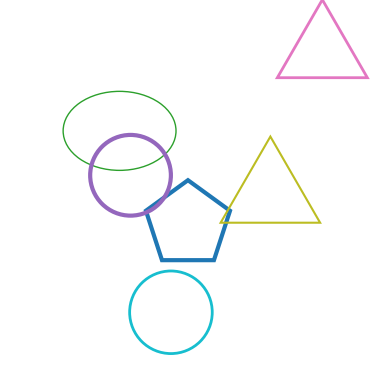[{"shape": "pentagon", "thickness": 3, "radius": 0.57, "center": [0.488, 0.417]}, {"shape": "oval", "thickness": 1, "radius": 0.73, "center": [0.311, 0.66]}, {"shape": "circle", "thickness": 3, "radius": 0.52, "center": [0.339, 0.545]}, {"shape": "triangle", "thickness": 2, "radius": 0.68, "center": [0.837, 0.866]}, {"shape": "triangle", "thickness": 1.5, "radius": 0.75, "center": [0.702, 0.496]}, {"shape": "circle", "thickness": 2, "radius": 0.54, "center": [0.444, 0.189]}]